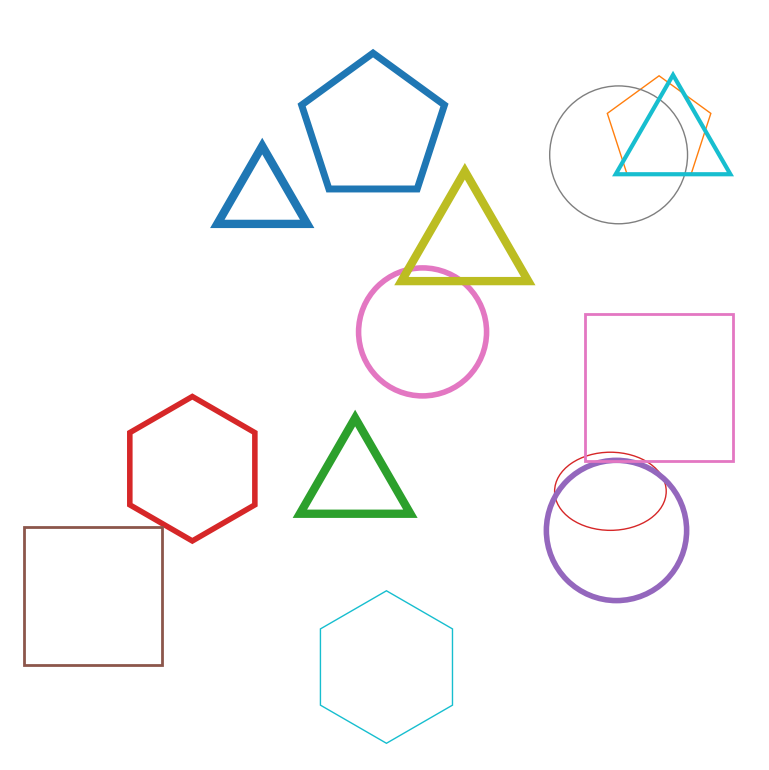[{"shape": "triangle", "thickness": 3, "radius": 0.34, "center": [0.341, 0.743]}, {"shape": "pentagon", "thickness": 2.5, "radius": 0.49, "center": [0.484, 0.833]}, {"shape": "pentagon", "thickness": 0.5, "radius": 0.35, "center": [0.856, 0.831]}, {"shape": "triangle", "thickness": 3, "radius": 0.41, "center": [0.461, 0.374]}, {"shape": "oval", "thickness": 0.5, "radius": 0.36, "center": [0.793, 0.362]}, {"shape": "hexagon", "thickness": 2, "radius": 0.47, "center": [0.25, 0.391]}, {"shape": "circle", "thickness": 2, "radius": 0.46, "center": [0.801, 0.311]}, {"shape": "square", "thickness": 1, "radius": 0.45, "center": [0.121, 0.226]}, {"shape": "circle", "thickness": 2, "radius": 0.42, "center": [0.549, 0.569]}, {"shape": "square", "thickness": 1, "radius": 0.48, "center": [0.856, 0.497]}, {"shape": "circle", "thickness": 0.5, "radius": 0.45, "center": [0.803, 0.799]}, {"shape": "triangle", "thickness": 3, "radius": 0.48, "center": [0.604, 0.682]}, {"shape": "triangle", "thickness": 1.5, "radius": 0.43, "center": [0.874, 0.817]}, {"shape": "hexagon", "thickness": 0.5, "radius": 0.5, "center": [0.502, 0.134]}]